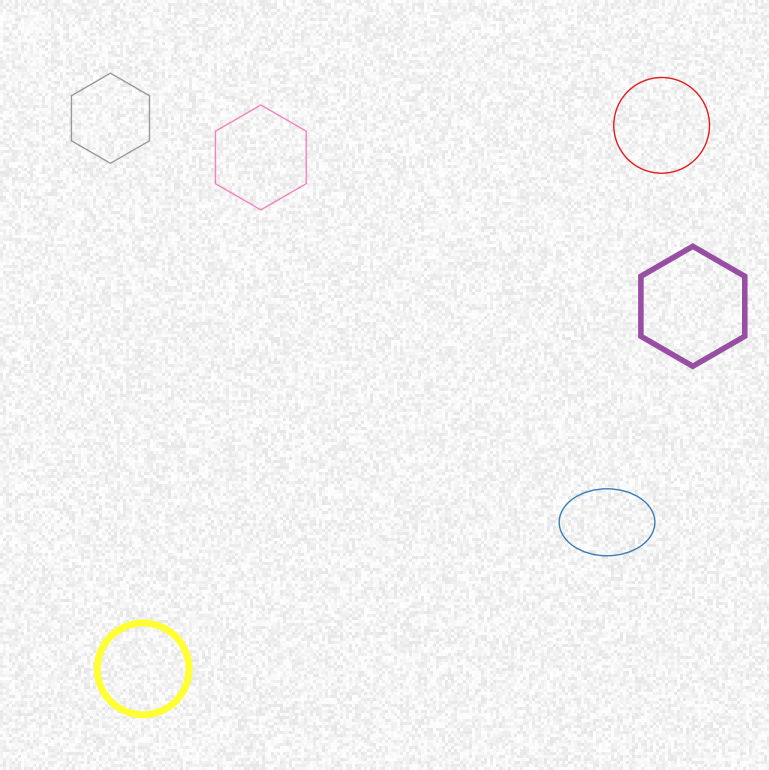[{"shape": "circle", "thickness": 0.5, "radius": 0.31, "center": [0.859, 0.837]}, {"shape": "oval", "thickness": 0.5, "radius": 0.31, "center": [0.788, 0.322]}, {"shape": "hexagon", "thickness": 2, "radius": 0.39, "center": [0.9, 0.602]}, {"shape": "circle", "thickness": 2.5, "radius": 0.3, "center": [0.186, 0.131]}, {"shape": "hexagon", "thickness": 0.5, "radius": 0.34, "center": [0.339, 0.796]}, {"shape": "hexagon", "thickness": 0.5, "radius": 0.29, "center": [0.143, 0.846]}]